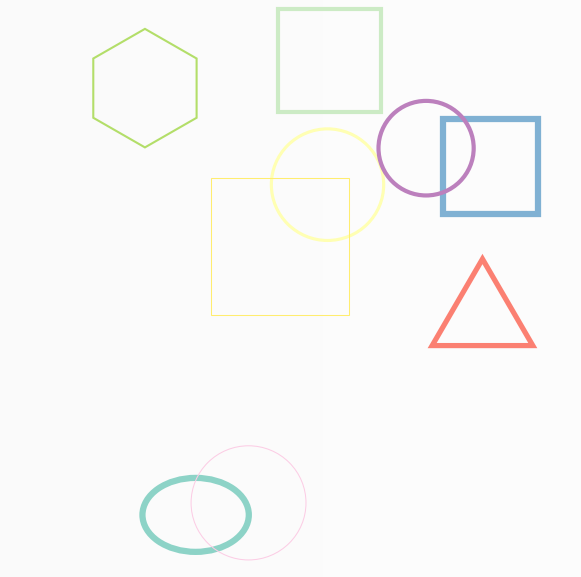[{"shape": "oval", "thickness": 3, "radius": 0.46, "center": [0.337, 0.108]}, {"shape": "circle", "thickness": 1.5, "radius": 0.48, "center": [0.563, 0.679]}, {"shape": "triangle", "thickness": 2.5, "radius": 0.5, "center": [0.83, 0.451]}, {"shape": "square", "thickness": 3, "radius": 0.41, "center": [0.843, 0.711]}, {"shape": "hexagon", "thickness": 1, "radius": 0.51, "center": [0.249, 0.847]}, {"shape": "circle", "thickness": 0.5, "radius": 0.49, "center": [0.428, 0.128]}, {"shape": "circle", "thickness": 2, "radius": 0.41, "center": [0.733, 0.743]}, {"shape": "square", "thickness": 2, "radius": 0.44, "center": [0.567, 0.894]}, {"shape": "square", "thickness": 0.5, "radius": 0.59, "center": [0.482, 0.573]}]